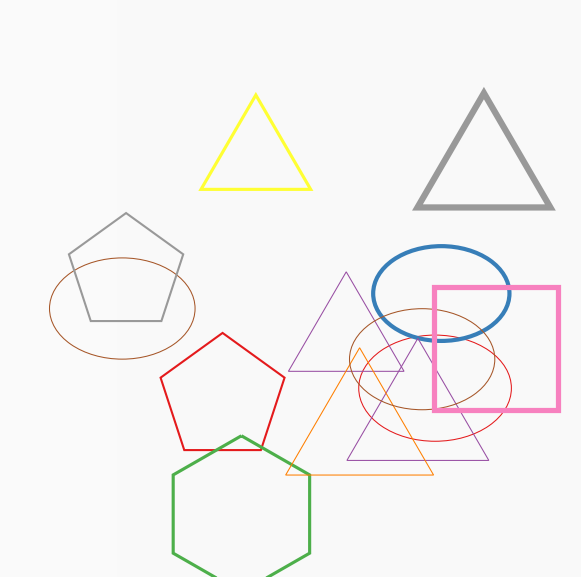[{"shape": "pentagon", "thickness": 1, "radius": 0.56, "center": [0.383, 0.31]}, {"shape": "oval", "thickness": 0.5, "radius": 0.66, "center": [0.748, 0.327]}, {"shape": "oval", "thickness": 2, "radius": 0.59, "center": [0.759, 0.491]}, {"shape": "hexagon", "thickness": 1.5, "radius": 0.68, "center": [0.415, 0.109]}, {"shape": "triangle", "thickness": 0.5, "radius": 0.57, "center": [0.596, 0.414]}, {"shape": "triangle", "thickness": 0.5, "radius": 0.7, "center": [0.719, 0.272]}, {"shape": "triangle", "thickness": 0.5, "radius": 0.73, "center": [0.619, 0.25]}, {"shape": "triangle", "thickness": 1.5, "radius": 0.54, "center": [0.44, 0.726]}, {"shape": "oval", "thickness": 0.5, "radius": 0.63, "center": [0.21, 0.465]}, {"shape": "oval", "thickness": 0.5, "radius": 0.62, "center": [0.726, 0.377]}, {"shape": "square", "thickness": 2.5, "radius": 0.53, "center": [0.853, 0.396]}, {"shape": "triangle", "thickness": 3, "radius": 0.66, "center": [0.833, 0.706]}, {"shape": "pentagon", "thickness": 1, "radius": 0.52, "center": [0.217, 0.527]}]